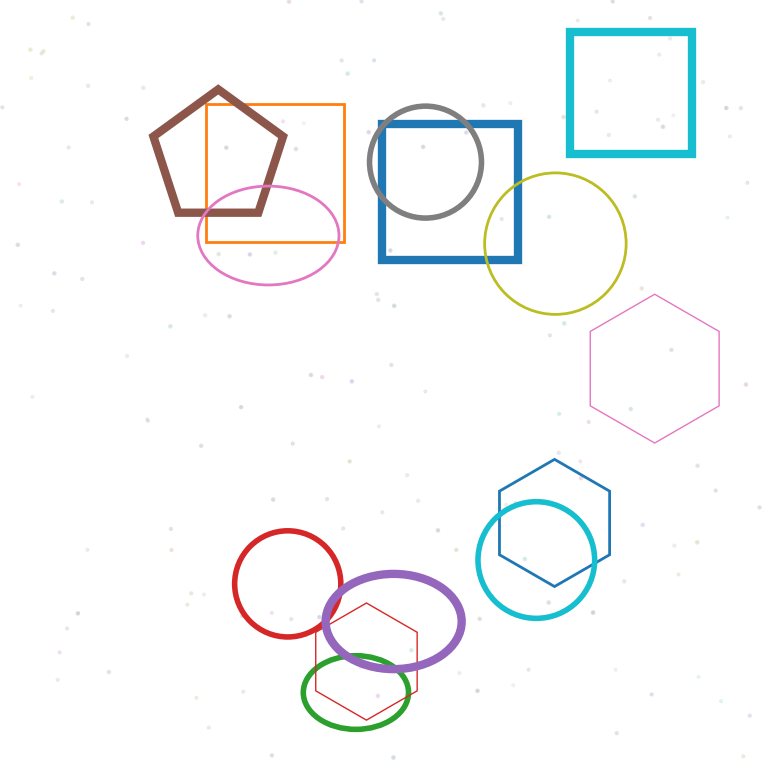[{"shape": "square", "thickness": 3, "radius": 0.44, "center": [0.584, 0.75]}, {"shape": "hexagon", "thickness": 1, "radius": 0.41, "center": [0.72, 0.321]}, {"shape": "square", "thickness": 1, "radius": 0.45, "center": [0.357, 0.775]}, {"shape": "oval", "thickness": 2, "radius": 0.34, "center": [0.462, 0.101]}, {"shape": "hexagon", "thickness": 0.5, "radius": 0.38, "center": [0.476, 0.141]}, {"shape": "circle", "thickness": 2, "radius": 0.34, "center": [0.374, 0.242]}, {"shape": "oval", "thickness": 3, "radius": 0.44, "center": [0.511, 0.193]}, {"shape": "pentagon", "thickness": 3, "radius": 0.44, "center": [0.283, 0.795]}, {"shape": "hexagon", "thickness": 0.5, "radius": 0.48, "center": [0.85, 0.521]}, {"shape": "oval", "thickness": 1, "radius": 0.46, "center": [0.349, 0.694]}, {"shape": "circle", "thickness": 2, "radius": 0.36, "center": [0.553, 0.789]}, {"shape": "circle", "thickness": 1, "radius": 0.46, "center": [0.721, 0.684]}, {"shape": "circle", "thickness": 2, "radius": 0.38, "center": [0.697, 0.273]}, {"shape": "square", "thickness": 3, "radius": 0.4, "center": [0.82, 0.879]}]